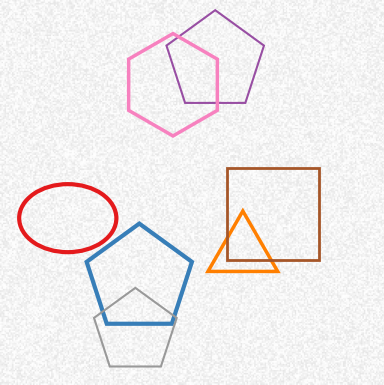[{"shape": "oval", "thickness": 3, "radius": 0.63, "center": [0.176, 0.433]}, {"shape": "pentagon", "thickness": 3, "radius": 0.72, "center": [0.362, 0.275]}, {"shape": "pentagon", "thickness": 1.5, "radius": 0.67, "center": [0.559, 0.84]}, {"shape": "triangle", "thickness": 2.5, "radius": 0.52, "center": [0.631, 0.347]}, {"shape": "square", "thickness": 2, "radius": 0.6, "center": [0.708, 0.445]}, {"shape": "hexagon", "thickness": 2.5, "radius": 0.66, "center": [0.449, 0.78]}, {"shape": "pentagon", "thickness": 1.5, "radius": 0.56, "center": [0.352, 0.139]}]